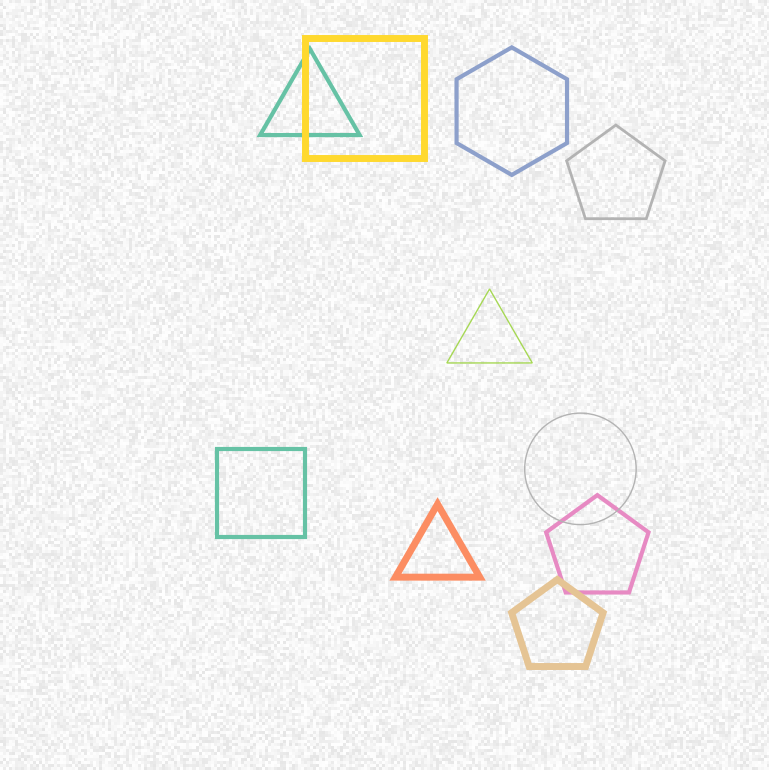[{"shape": "triangle", "thickness": 1.5, "radius": 0.37, "center": [0.402, 0.862]}, {"shape": "square", "thickness": 1.5, "radius": 0.29, "center": [0.339, 0.36]}, {"shape": "triangle", "thickness": 2.5, "radius": 0.32, "center": [0.568, 0.282]}, {"shape": "hexagon", "thickness": 1.5, "radius": 0.41, "center": [0.665, 0.856]}, {"shape": "pentagon", "thickness": 1.5, "radius": 0.35, "center": [0.776, 0.287]}, {"shape": "triangle", "thickness": 0.5, "radius": 0.32, "center": [0.636, 0.561]}, {"shape": "square", "thickness": 2.5, "radius": 0.39, "center": [0.473, 0.873]}, {"shape": "pentagon", "thickness": 2.5, "radius": 0.31, "center": [0.724, 0.185]}, {"shape": "circle", "thickness": 0.5, "radius": 0.36, "center": [0.754, 0.391]}, {"shape": "pentagon", "thickness": 1, "radius": 0.34, "center": [0.8, 0.77]}]